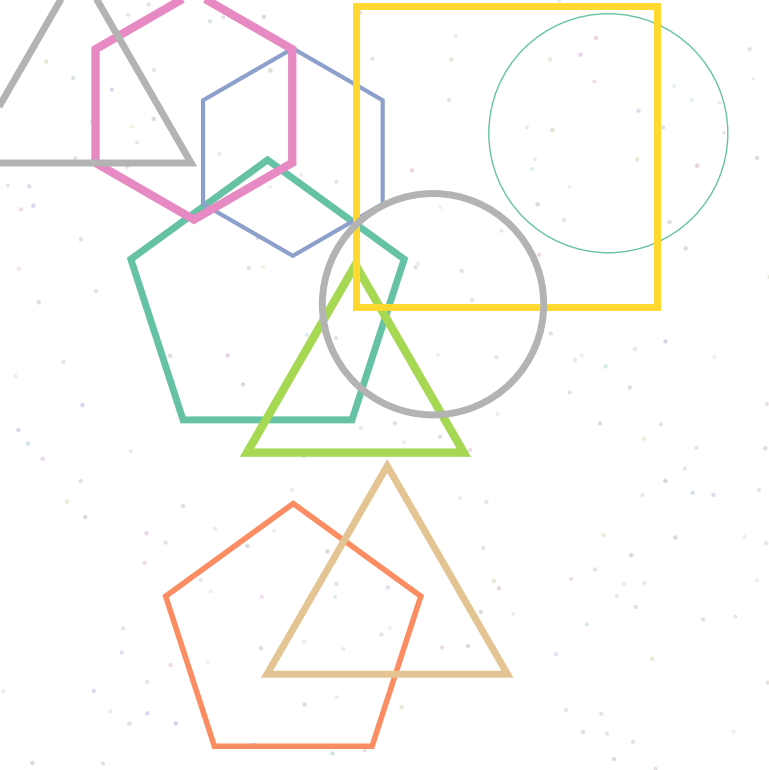[{"shape": "circle", "thickness": 0.5, "radius": 0.78, "center": [0.79, 0.827]}, {"shape": "pentagon", "thickness": 2.5, "radius": 0.93, "center": [0.347, 0.606]}, {"shape": "pentagon", "thickness": 2, "radius": 0.87, "center": [0.381, 0.172]}, {"shape": "hexagon", "thickness": 1.5, "radius": 0.67, "center": [0.38, 0.802]}, {"shape": "hexagon", "thickness": 3, "radius": 0.74, "center": [0.252, 0.862]}, {"shape": "triangle", "thickness": 3, "radius": 0.81, "center": [0.462, 0.493]}, {"shape": "square", "thickness": 2.5, "radius": 0.98, "center": [0.657, 0.797]}, {"shape": "triangle", "thickness": 2.5, "radius": 0.9, "center": [0.503, 0.215]}, {"shape": "circle", "thickness": 2.5, "radius": 0.72, "center": [0.562, 0.605]}, {"shape": "triangle", "thickness": 2.5, "radius": 0.84, "center": [0.102, 0.873]}]